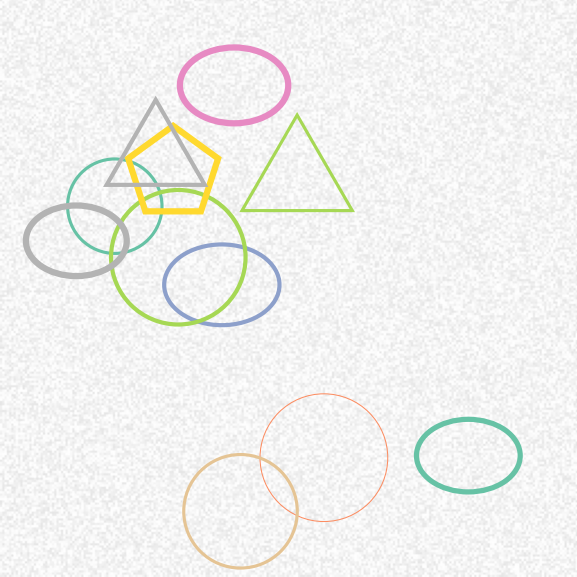[{"shape": "oval", "thickness": 2.5, "radius": 0.45, "center": [0.811, 0.21]}, {"shape": "circle", "thickness": 1.5, "radius": 0.41, "center": [0.199, 0.642]}, {"shape": "circle", "thickness": 0.5, "radius": 0.55, "center": [0.561, 0.207]}, {"shape": "oval", "thickness": 2, "radius": 0.5, "center": [0.384, 0.506]}, {"shape": "oval", "thickness": 3, "radius": 0.47, "center": [0.405, 0.851]}, {"shape": "triangle", "thickness": 1.5, "radius": 0.55, "center": [0.515, 0.69]}, {"shape": "circle", "thickness": 2, "radius": 0.58, "center": [0.309, 0.554]}, {"shape": "pentagon", "thickness": 3, "radius": 0.41, "center": [0.3, 0.699]}, {"shape": "circle", "thickness": 1.5, "radius": 0.49, "center": [0.416, 0.114]}, {"shape": "oval", "thickness": 3, "radius": 0.44, "center": [0.132, 0.582]}, {"shape": "triangle", "thickness": 2, "radius": 0.49, "center": [0.27, 0.728]}]